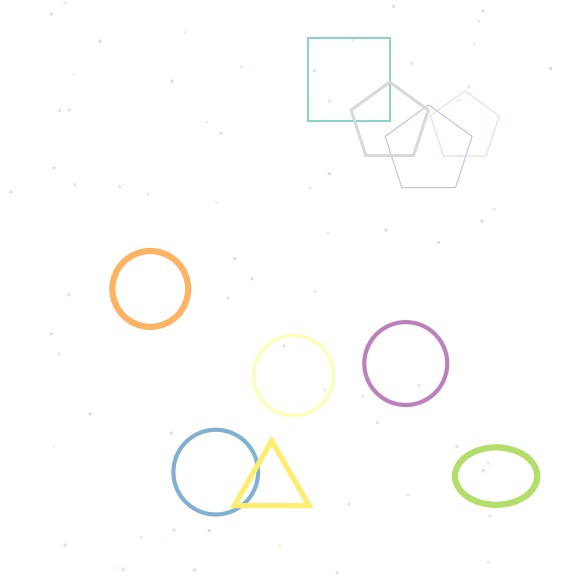[{"shape": "square", "thickness": 1, "radius": 0.36, "center": [0.604, 0.862]}, {"shape": "circle", "thickness": 1.5, "radius": 0.35, "center": [0.508, 0.349]}, {"shape": "pentagon", "thickness": 0.5, "radius": 0.4, "center": [0.742, 0.738]}, {"shape": "circle", "thickness": 2, "radius": 0.37, "center": [0.374, 0.182]}, {"shape": "circle", "thickness": 3, "radius": 0.33, "center": [0.26, 0.499]}, {"shape": "oval", "thickness": 3, "radius": 0.36, "center": [0.859, 0.175]}, {"shape": "pentagon", "thickness": 1.5, "radius": 0.35, "center": [0.675, 0.787]}, {"shape": "circle", "thickness": 2, "radius": 0.36, "center": [0.703, 0.37]}, {"shape": "pentagon", "thickness": 0.5, "radius": 0.31, "center": [0.805, 0.779]}, {"shape": "triangle", "thickness": 2.5, "radius": 0.37, "center": [0.47, 0.161]}]